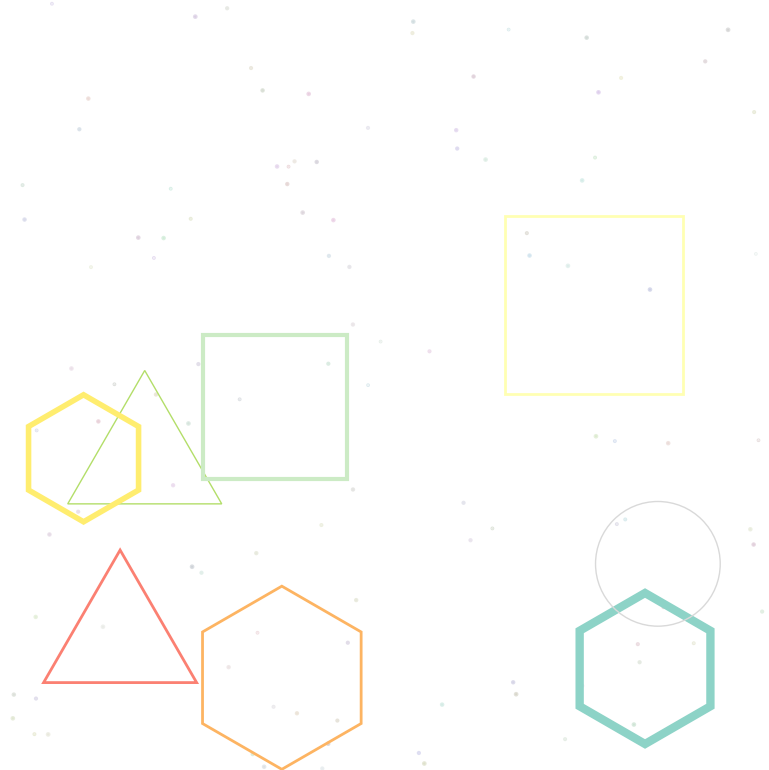[{"shape": "hexagon", "thickness": 3, "radius": 0.49, "center": [0.838, 0.132]}, {"shape": "square", "thickness": 1, "radius": 0.58, "center": [0.771, 0.604]}, {"shape": "triangle", "thickness": 1, "radius": 0.57, "center": [0.156, 0.171]}, {"shape": "hexagon", "thickness": 1, "radius": 0.59, "center": [0.366, 0.12]}, {"shape": "triangle", "thickness": 0.5, "radius": 0.58, "center": [0.188, 0.403]}, {"shape": "circle", "thickness": 0.5, "radius": 0.4, "center": [0.854, 0.268]}, {"shape": "square", "thickness": 1.5, "radius": 0.47, "center": [0.357, 0.472]}, {"shape": "hexagon", "thickness": 2, "radius": 0.41, "center": [0.109, 0.405]}]